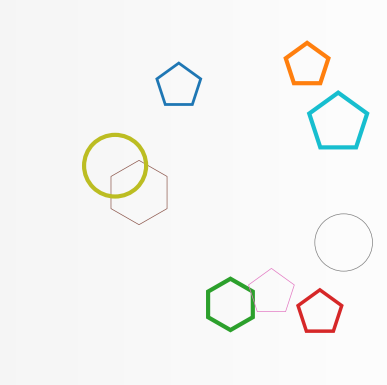[{"shape": "pentagon", "thickness": 2, "radius": 0.3, "center": [0.461, 0.777]}, {"shape": "pentagon", "thickness": 3, "radius": 0.29, "center": [0.793, 0.831]}, {"shape": "hexagon", "thickness": 3, "radius": 0.33, "center": [0.595, 0.209]}, {"shape": "pentagon", "thickness": 2.5, "radius": 0.3, "center": [0.826, 0.188]}, {"shape": "hexagon", "thickness": 0.5, "radius": 0.42, "center": [0.359, 0.5]}, {"shape": "pentagon", "thickness": 0.5, "radius": 0.31, "center": [0.7, 0.241]}, {"shape": "circle", "thickness": 0.5, "radius": 0.37, "center": [0.887, 0.37]}, {"shape": "circle", "thickness": 3, "radius": 0.4, "center": [0.297, 0.57]}, {"shape": "pentagon", "thickness": 3, "radius": 0.39, "center": [0.873, 0.681]}]